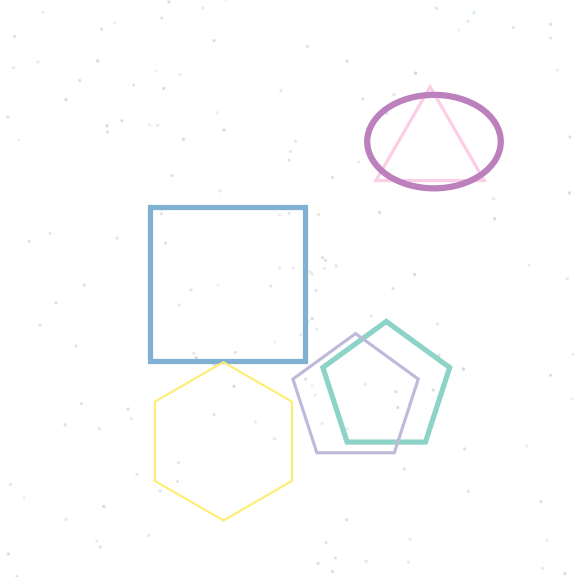[{"shape": "pentagon", "thickness": 2.5, "radius": 0.58, "center": [0.669, 0.327]}, {"shape": "pentagon", "thickness": 1.5, "radius": 0.57, "center": [0.616, 0.307]}, {"shape": "square", "thickness": 2.5, "radius": 0.67, "center": [0.394, 0.507]}, {"shape": "triangle", "thickness": 1.5, "radius": 0.54, "center": [0.745, 0.741]}, {"shape": "oval", "thickness": 3, "radius": 0.58, "center": [0.751, 0.754]}, {"shape": "hexagon", "thickness": 1, "radius": 0.69, "center": [0.387, 0.235]}]